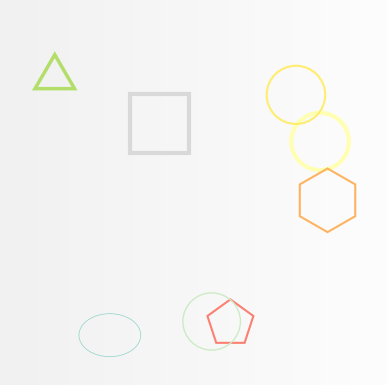[{"shape": "oval", "thickness": 0.5, "radius": 0.4, "center": [0.283, 0.129]}, {"shape": "circle", "thickness": 3, "radius": 0.37, "center": [0.826, 0.633]}, {"shape": "pentagon", "thickness": 1.5, "radius": 0.31, "center": [0.595, 0.16]}, {"shape": "hexagon", "thickness": 1.5, "radius": 0.41, "center": [0.845, 0.48]}, {"shape": "triangle", "thickness": 2.5, "radius": 0.29, "center": [0.141, 0.799]}, {"shape": "square", "thickness": 3, "radius": 0.38, "center": [0.411, 0.679]}, {"shape": "circle", "thickness": 1, "radius": 0.37, "center": [0.546, 0.165]}, {"shape": "circle", "thickness": 1.5, "radius": 0.38, "center": [0.764, 0.754]}]